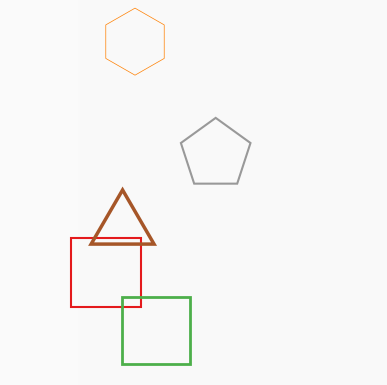[{"shape": "square", "thickness": 1.5, "radius": 0.45, "center": [0.274, 0.293]}, {"shape": "square", "thickness": 2, "radius": 0.44, "center": [0.403, 0.141]}, {"shape": "hexagon", "thickness": 0.5, "radius": 0.44, "center": [0.348, 0.892]}, {"shape": "triangle", "thickness": 2.5, "radius": 0.47, "center": [0.316, 0.413]}, {"shape": "pentagon", "thickness": 1.5, "radius": 0.47, "center": [0.557, 0.599]}]